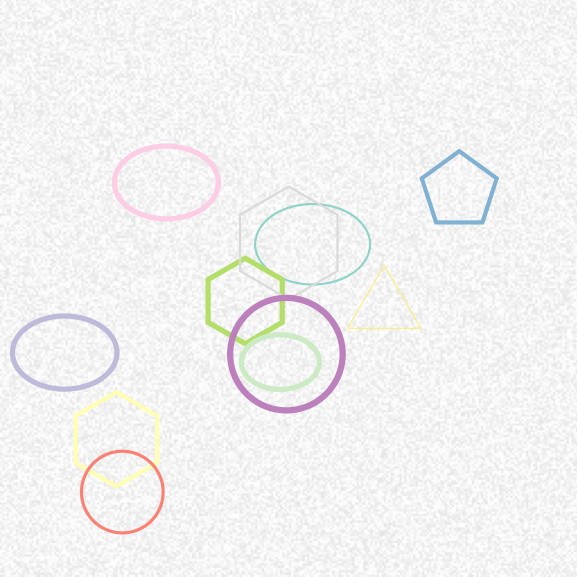[{"shape": "oval", "thickness": 1, "radius": 0.5, "center": [0.541, 0.576]}, {"shape": "hexagon", "thickness": 2, "radius": 0.41, "center": [0.202, 0.238]}, {"shape": "oval", "thickness": 2.5, "radius": 0.45, "center": [0.112, 0.389]}, {"shape": "circle", "thickness": 1.5, "radius": 0.35, "center": [0.212, 0.147]}, {"shape": "pentagon", "thickness": 2, "radius": 0.34, "center": [0.795, 0.669]}, {"shape": "hexagon", "thickness": 2.5, "radius": 0.37, "center": [0.425, 0.478]}, {"shape": "oval", "thickness": 2.5, "radius": 0.45, "center": [0.288, 0.683]}, {"shape": "hexagon", "thickness": 1, "radius": 0.49, "center": [0.5, 0.579]}, {"shape": "circle", "thickness": 3, "radius": 0.49, "center": [0.496, 0.386]}, {"shape": "oval", "thickness": 2.5, "radius": 0.34, "center": [0.485, 0.372]}, {"shape": "triangle", "thickness": 0.5, "radius": 0.37, "center": [0.665, 0.467]}]